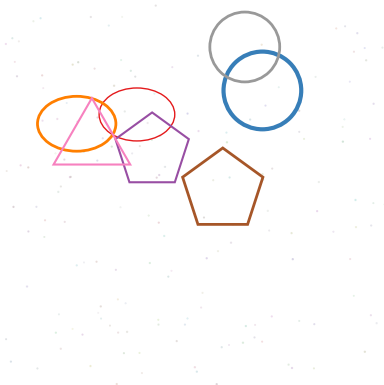[{"shape": "oval", "thickness": 1, "radius": 0.49, "center": [0.356, 0.703]}, {"shape": "circle", "thickness": 3, "radius": 0.5, "center": [0.682, 0.765]}, {"shape": "pentagon", "thickness": 1.5, "radius": 0.5, "center": [0.395, 0.608]}, {"shape": "oval", "thickness": 2, "radius": 0.51, "center": [0.199, 0.679]}, {"shape": "pentagon", "thickness": 2, "radius": 0.55, "center": [0.579, 0.506]}, {"shape": "triangle", "thickness": 1.5, "radius": 0.57, "center": [0.239, 0.63]}, {"shape": "circle", "thickness": 2, "radius": 0.45, "center": [0.636, 0.878]}]